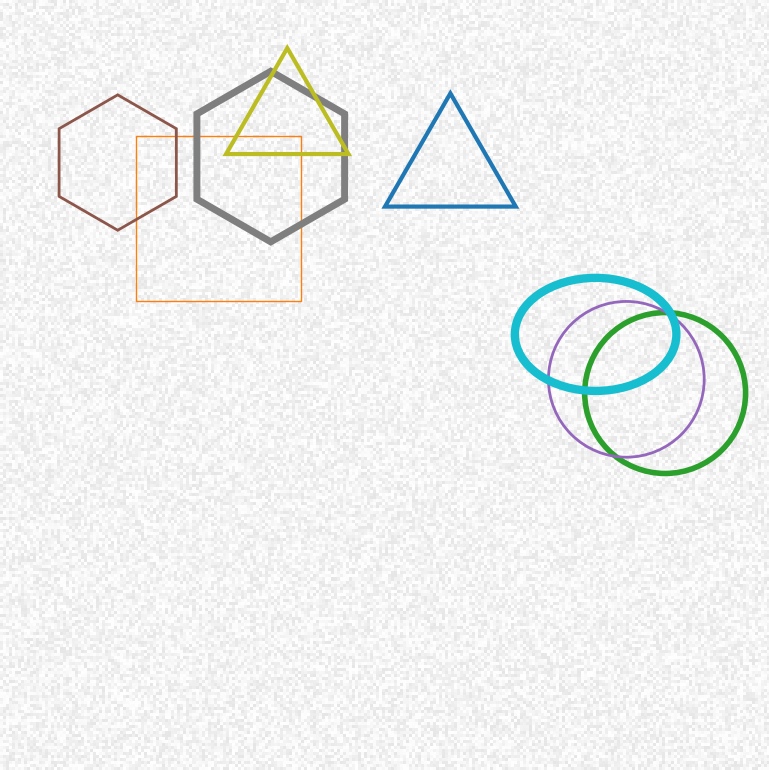[{"shape": "triangle", "thickness": 1.5, "radius": 0.49, "center": [0.585, 0.781]}, {"shape": "square", "thickness": 0.5, "radius": 0.54, "center": [0.284, 0.716]}, {"shape": "circle", "thickness": 2, "radius": 0.52, "center": [0.864, 0.49]}, {"shape": "circle", "thickness": 1, "radius": 0.51, "center": [0.813, 0.507]}, {"shape": "hexagon", "thickness": 1, "radius": 0.44, "center": [0.153, 0.789]}, {"shape": "hexagon", "thickness": 2.5, "radius": 0.55, "center": [0.352, 0.797]}, {"shape": "triangle", "thickness": 1.5, "radius": 0.46, "center": [0.373, 0.846]}, {"shape": "oval", "thickness": 3, "radius": 0.52, "center": [0.774, 0.566]}]